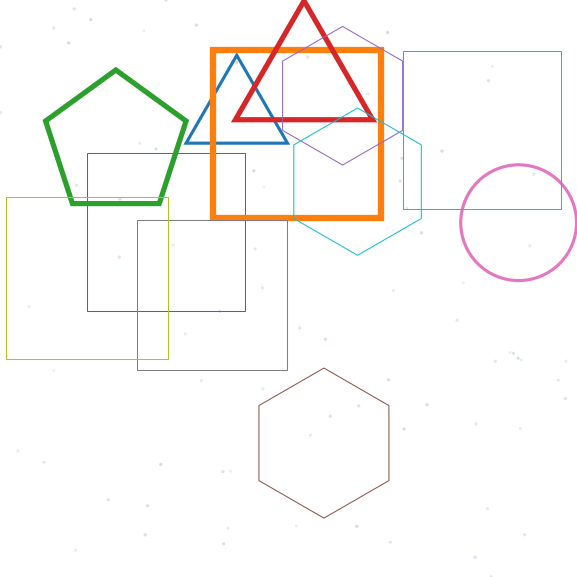[{"shape": "triangle", "thickness": 1.5, "radius": 0.51, "center": [0.41, 0.802]}, {"shape": "square", "thickness": 0.5, "radius": 0.68, "center": [0.287, 0.598]}, {"shape": "square", "thickness": 3, "radius": 0.73, "center": [0.514, 0.767]}, {"shape": "pentagon", "thickness": 2.5, "radius": 0.64, "center": [0.201, 0.75]}, {"shape": "triangle", "thickness": 2.5, "radius": 0.69, "center": [0.526, 0.86]}, {"shape": "hexagon", "thickness": 0.5, "radius": 0.6, "center": [0.593, 0.833]}, {"shape": "hexagon", "thickness": 0.5, "radius": 0.65, "center": [0.561, 0.232]}, {"shape": "circle", "thickness": 1.5, "radius": 0.5, "center": [0.898, 0.614]}, {"shape": "square", "thickness": 0.5, "radius": 0.65, "center": [0.367, 0.489]}, {"shape": "square", "thickness": 0.5, "radius": 0.7, "center": [0.151, 0.518]}, {"shape": "square", "thickness": 0.5, "radius": 0.68, "center": [0.835, 0.774]}, {"shape": "hexagon", "thickness": 0.5, "radius": 0.64, "center": [0.619, 0.685]}]